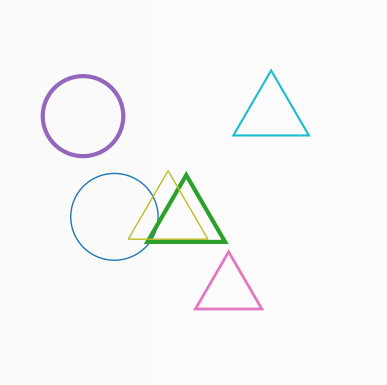[{"shape": "circle", "thickness": 1, "radius": 0.56, "center": [0.295, 0.437]}, {"shape": "triangle", "thickness": 3, "radius": 0.58, "center": [0.481, 0.43]}, {"shape": "circle", "thickness": 3, "radius": 0.52, "center": [0.214, 0.698]}, {"shape": "triangle", "thickness": 2, "radius": 0.49, "center": [0.59, 0.247]}, {"shape": "triangle", "thickness": 1, "radius": 0.59, "center": [0.434, 0.438]}, {"shape": "triangle", "thickness": 1.5, "radius": 0.56, "center": [0.7, 0.704]}]